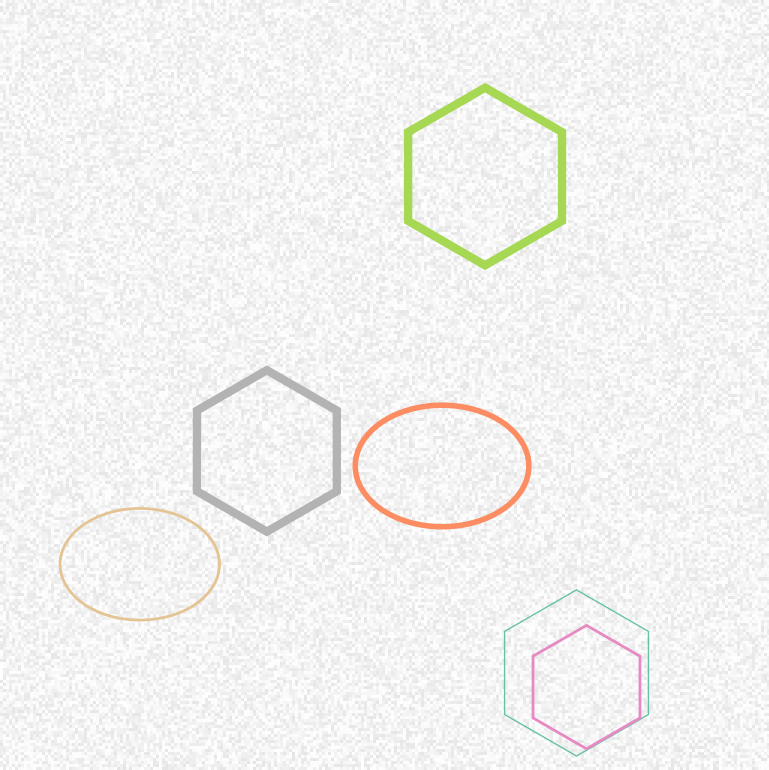[{"shape": "hexagon", "thickness": 0.5, "radius": 0.54, "center": [0.749, 0.126]}, {"shape": "oval", "thickness": 2, "radius": 0.56, "center": [0.574, 0.395]}, {"shape": "hexagon", "thickness": 1, "radius": 0.4, "center": [0.762, 0.108]}, {"shape": "hexagon", "thickness": 3, "radius": 0.58, "center": [0.63, 0.771]}, {"shape": "oval", "thickness": 1, "radius": 0.52, "center": [0.182, 0.267]}, {"shape": "hexagon", "thickness": 3, "radius": 0.52, "center": [0.347, 0.414]}]